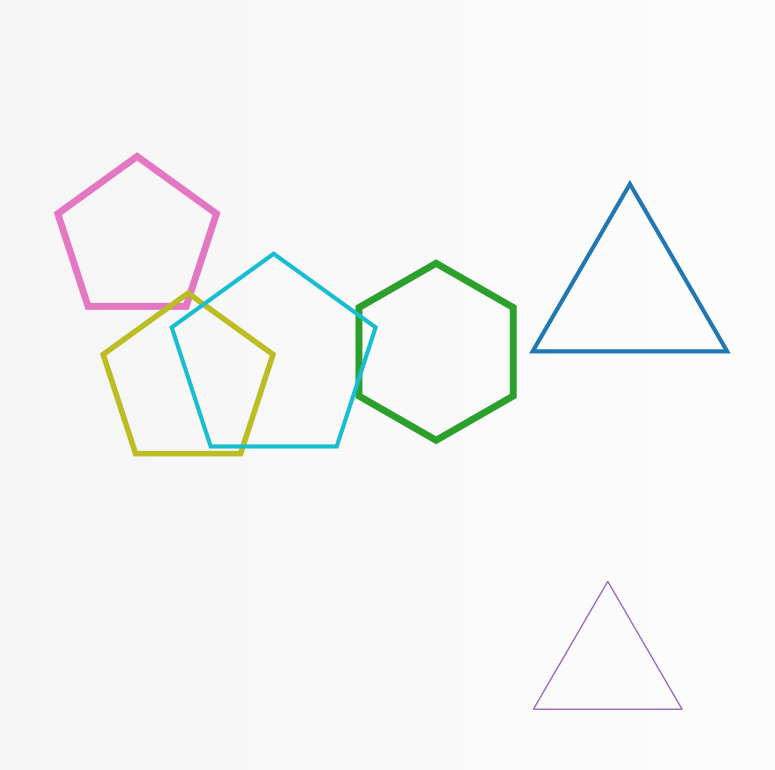[{"shape": "triangle", "thickness": 1.5, "radius": 0.72, "center": [0.813, 0.616]}, {"shape": "hexagon", "thickness": 2.5, "radius": 0.57, "center": [0.563, 0.543]}, {"shape": "triangle", "thickness": 0.5, "radius": 0.55, "center": [0.784, 0.134]}, {"shape": "pentagon", "thickness": 2.5, "radius": 0.54, "center": [0.177, 0.689]}, {"shape": "pentagon", "thickness": 2, "radius": 0.58, "center": [0.243, 0.504]}, {"shape": "pentagon", "thickness": 1.5, "radius": 0.69, "center": [0.353, 0.532]}]